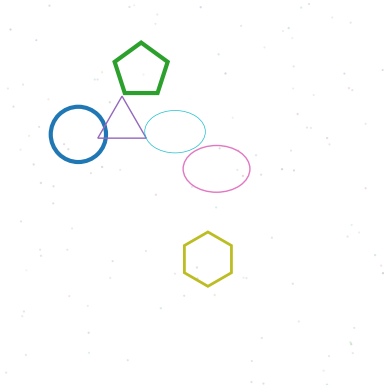[{"shape": "circle", "thickness": 3, "radius": 0.36, "center": [0.204, 0.651]}, {"shape": "pentagon", "thickness": 3, "radius": 0.36, "center": [0.367, 0.817]}, {"shape": "triangle", "thickness": 1, "radius": 0.36, "center": [0.317, 0.678]}, {"shape": "oval", "thickness": 1, "radius": 0.43, "center": [0.562, 0.561]}, {"shape": "hexagon", "thickness": 2, "radius": 0.35, "center": [0.54, 0.327]}, {"shape": "oval", "thickness": 0.5, "radius": 0.39, "center": [0.455, 0.658]}]